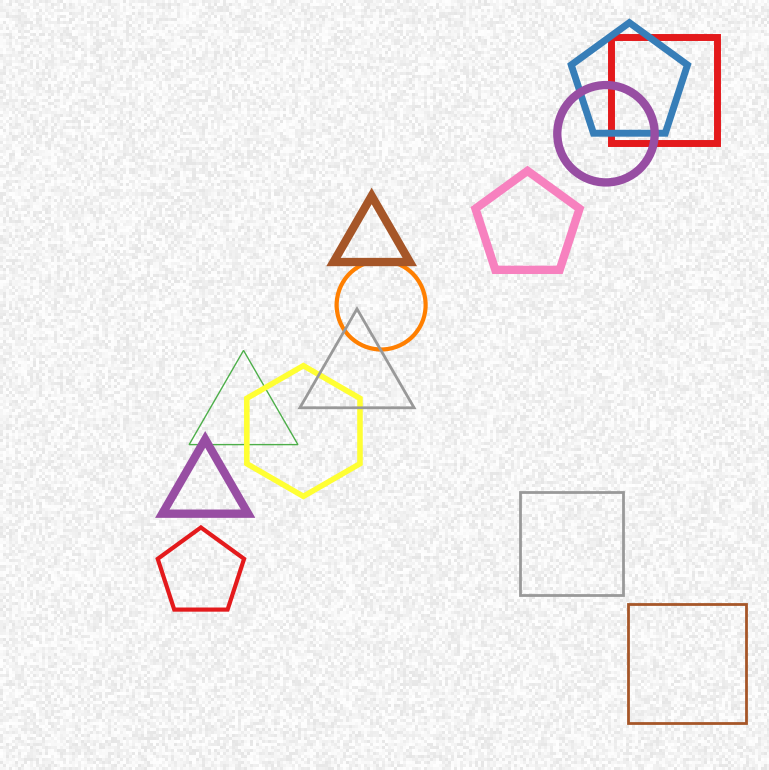[{"shape": "pentagon", "thickness": 1.5, "radius": 0.29, "center": [0.261, 0.256]}, {"shape": "square", "thickness": 2.5, "radius": 0.34, "center": [0.862, 0.883]}, {"shape": "pentagon", "thickness": 2.5, "radius": 0.4, "center": [0.817, 0.891]}, {"shape": "triangle", "thickness": 0.5, "radius": 0.41, "center": [0.316, 0.463]}, {"shape": "circle", "thickness": 3, "radius": 0.32, "center": [0.787, 0.826]}, {"shape": "triangle", "thickness": 3, "radius": 0.32, "center": [0.266, 0.365]}, {"shape": "circle", "thickness": 1.5, "radius": 0.29, "center": [0.495, 0.604]}, {"shape": "hexagon", "thickness": 2, "radius": 0.42, "center": [0.394, 0.44]}, {"shape": "triangle", "thickness": 3, "radius": 0.29, "center": [0.483, 0.688]}, {"shape": "square", "thickness": 1, "radius": 0.38, "center": [0.892, 0.138]}, {"shape": "pentagon", "thickness": 3, "radius": 0.36, "center": [0.685, 0.707]}, {"shape": "triangle", "thickness": 1, "radius": 0.43, "center": [0.464, 0.513]}, {"shape": "square", "thickness": 1, "radius": 0.33, "center": [0.742, 0.294]}]